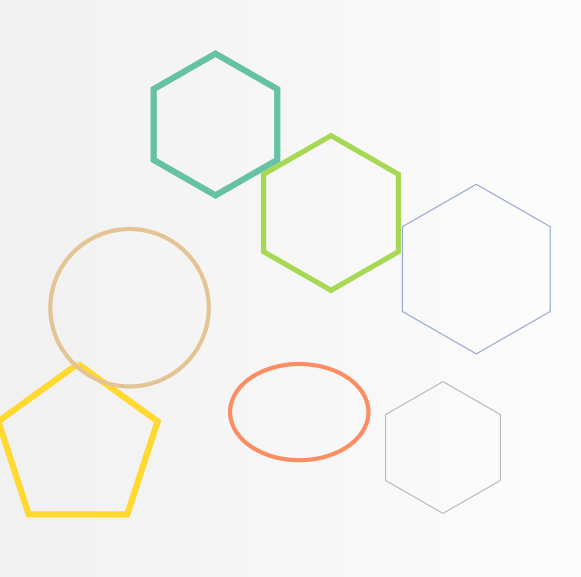[{"shape": "hexagon", "thickness": 3, "radius": 0.61, "center": [0.371, 0.784]}, {"shape": "oval", "thickness": 2, "radius": 0.6, "center": [0.515, 0.286]}, {"shape": "hexagon", "thickness": 0.5, "radius": 0.73, "center": [0.819, 0.533]}, {"shape": "hexagon", "thickness": 2.5, "radius": 0.67, "center": [0.569, 0.63]}, {"shape": "pentagon", "thickness": 3, "radius": 0.72, "center": [0.134, 0.225]}, {"shape": "circle", "thickness": 2, "radius": 0.68, "center": [0.223, 0.466]}, {"shape": "hexagon", "thickness": 0.5, "radius": 0.57, "center": [0.762, 0.224]}]